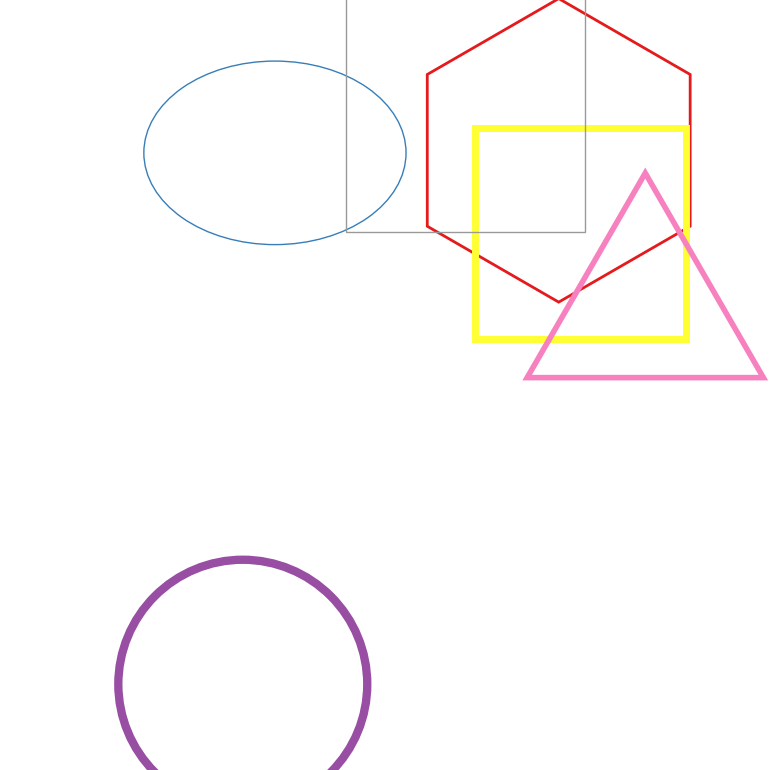[{"shape": "hexagon", "thickness": 1, "radius": 0.99, "center": [0.726, 0.805]}, {"shape": "oval", "thickness": 0.5, "radius": 0.85, "center": [0.357, 0.802]}, {"shape": "circle", "thickness": 3, "radius": 0.81, "center": [0.315, 0.111]}, {"shape": "square", "thickness": 2.5, "radius": 0.69, "center": [0.754, 0.697]}, {"shape": "triangle", "thickness": 2, "radius": 0.89, "center": [0.838, 0.598]}, {"shape": "square", "thickness": 0.5, "radius": 0.77, "center": [0.605, 0.853]}]